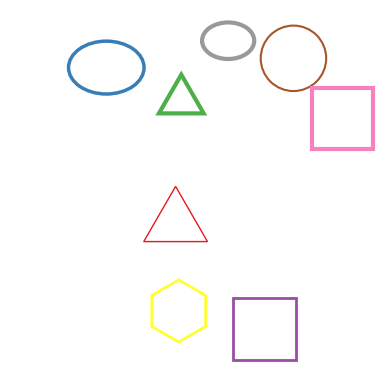[{"shape": "triangle", "thickness": 1, "radius": 0.48, "center": [0.456, 0.42]}, {"shape": "oval", "thickness": 2.5, "radius": 0.49, "center": [0.276, 0.824]}, {"shape": "triangle", "thickness": 3, "radius": 0.34, "center": [0.471, 0.739]}, {"shape": "square", "thickness": 2, "radius": 0.41, "center": [0.687, 0.145]}, {"shape": "hexagon", "thickness": 2, "radius": 0.4, "center": [0.464, 0.192]}, {"shape": "circle", "thickness": 1.5, "radius": 0.43, "center": [0.762, 0.849]}, {"shape": "square", "thickness": 3, "radius": 0.4, "center": [0.89, 0.691]}, {"shape": "oval", "thickness": 3, "radius": 0.34, "center": [0.593, 0.894]}]